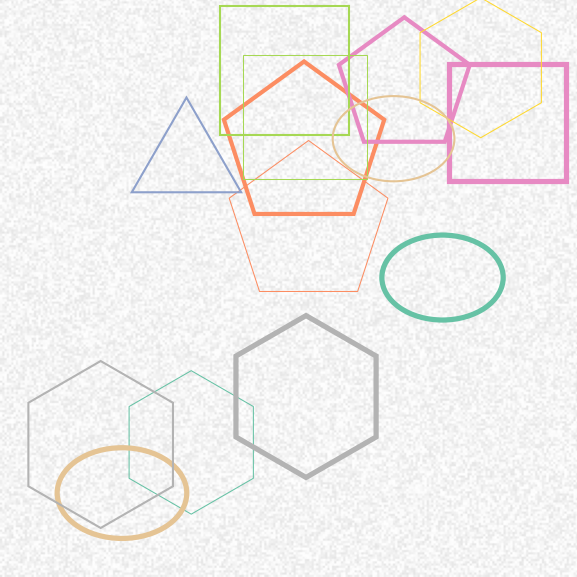[{"shape": "hexagon", "thickness": 0.5, "radius": 0.62, "center": [0.331, 0.233]}, {"shape": "oval", "thickness": 2.5, "radius": 0.53, "center": [0.766, 0.519]}, {"shape": "pentagon", "thickness": 2, "radius": 0.73, "center": [0.527, 0.747]}, {"shape": "pentagon", "thickness": 0.5, "radius": 0.72, "center": [0.534, 0.611]}, {"shape": "triangle", "thickness": 1, "radius": 0.55, "center": [0.323, 0.721]}, {"shape": "pentagon", "thickness": 2, "radius": 0.6, "center": [0.7, 0.85]}, {"shape": "square", "thickness": 2.5, "radius": 0.51, "center": [0.878, 0.787]}, {"shape": "square", "thickness": 1, "radius": 0.56, "center": [0.493, 0.877]}, {"shape": "square", "thickness": 0.5, "radius": 0.54, "center": [0.529, 0.796]}, {"shape": "hexagon", "thickness": 0.5, "radius": 0.61, "center": [0.832, 0.882]}, {"shape": "oval", "thickness": 2.5, "radius": 0.56, "center": [0.211, 0.145]}, {"shape": "oval", "thickness": 1, "radius": 0.53, "center": [0.681, 0.759]}, {"shape": "hexagon", "thickness": 1, "radius": 0.72, "center": [0.174, 0.229]}, {"shape": "hexagon", "thickness": 2.5, "radius": 0.7, "center": [0.53, 0.313]}]